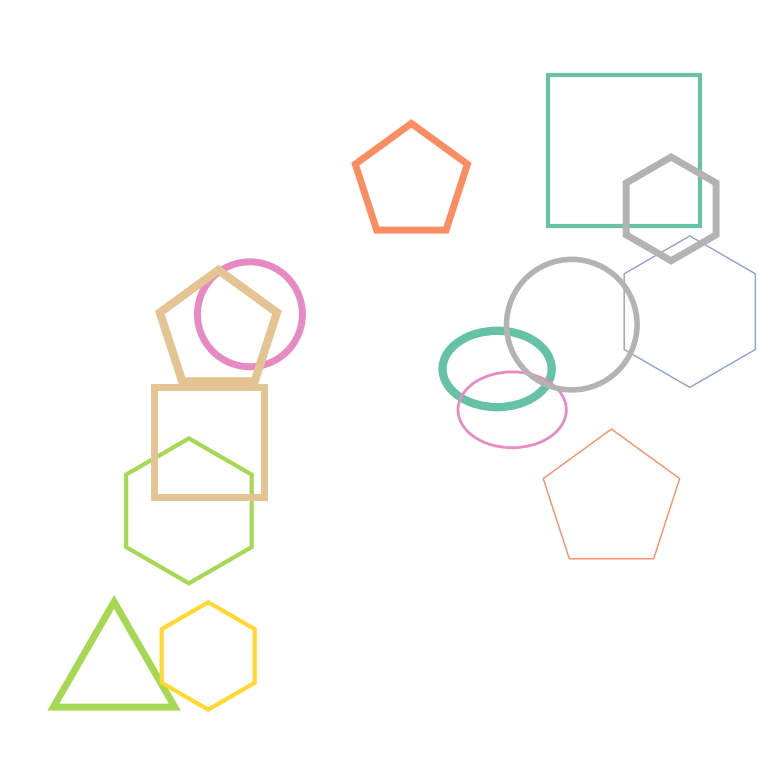[{"shape": "oval", "thickness": 3, "radius": 0.35, "center": [0.646, 0.521]}, {"shape": "square", "thickness": 1.5, "radius": 0.49, "center": [0.81, 0.805]}, {"shape": "pentagon", "thickness": 0.5, "radius": 0.47, "center": [0.794, 0.35]}, {"shape": "pentagon", "thickness": 2.5, "radius": 0.38, "center": [0.534, 0.763]}, {"shape": "hexagon", "thickness": 0.5, "radius": 0.49, "center": [0.896, 0.595]}, {"shape": "oval", "thickness": 1, "radius": 0.35, "center": [0.665, 0.468]}, {"shape": "circle", "thickness": 2.5, "radius": 0.34, "center": [0.325, 0.592]}, {"shape": "triangle", "thickness": 2.5, "radius": 0.46, "center": [0.148, 0.127]}, {"shape": "hexagon", "thickness": 1.5, "radius": 0.47, "center": [0.245, 0.337]}, {"shape": "hexagon", "thickness": 1.5, "radius": 0.35, "center": [0.27, 0.148]}, {"shape": "pentagon", "thickness": 3, "radius": 0.4, "center": [0.284, 0.569]}, {"shape": "square", "thickness": 2.5, "radius": 0.36, "center": [0.272, 0.426]}, {"shape": "circle", "thickness": 2, "radius": 0.42, "center": [0.743, 0.578]}, {"shape": "hexagon", "thickness": 2.5, "radius": 0.34, "center": [0.872, 0.729]}]